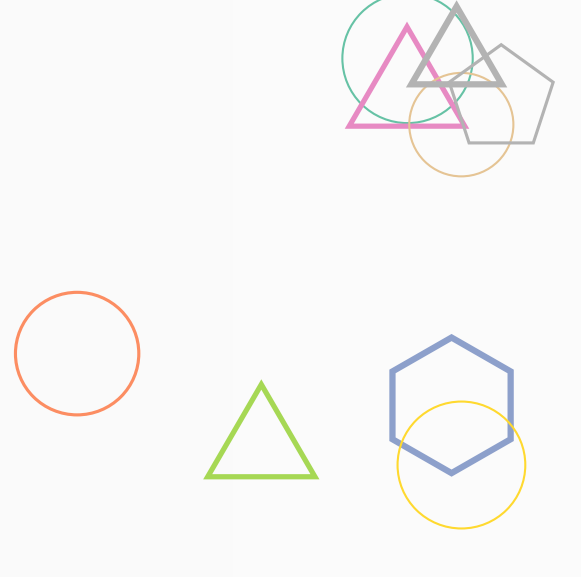[{"shape": "circle", "thickness": 1, "radius": 0.56, "center": [0.701, 0.898]}, {"shape": "circle", "thickness": 1.5, "radius": 0.53, "center": [0.133, 0.387]}, {"shape": "hexagon", "thickness": 3, "radius": 0.59, "center": [0.777, 0.297]}, {"shape": "triangle", "thickness": 2.5, "radius": 0.57, "center": [0.7, 0.838]}, {"shape": "triangle", "thickness": 2.5, "radius": 0.53, "center": [0.45, 0.227]}, {"shape": "circle", "thickness": 1, "radius": 0.55, "center": [0.794, 0.194]}, {"shape": "circle", "thickness": 1, "radius": 0.45, "center": [0.794, 0.783]}, {"shape": "triangle", "thickness": 3, "radius": 0.45, "center": [0.786, 0.898]}, {"shape": "pentagon", "thickness": 1.5, "radius": 0.47, "center": [0.862, 0.828]}]